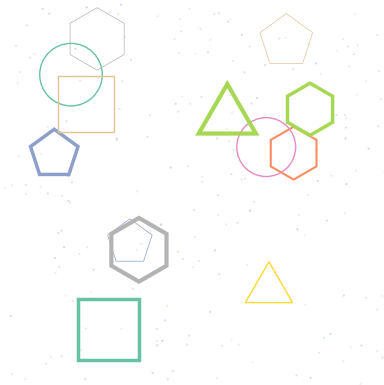[{"shape": "circle", "thickness": 1, "radius": 0.41, "center": [0.184, 0.806]}, {"shape": "square", "thickness": 2.5, "radius": 0.4, "center": [0.282, 0.143]}, {"shape": "hexagon", "thickness": 1.5, "radius": 0.34, "center": [0.763, 0.602]}, {"shape": "pentagon", "thickness": 2.5, "radius": 0.32, "center": [0.141, 0.599]}, {"shape": "pentagon", "thickness": 0.5, "radius": 0.3, "center": [0.337, 0.371]}, {"shape": "circle", "thickness": 1, "radius": 0.38, "center": [0.691, 0.618]}, {"shape": "hexagon", "thickness": 2.5, "radius": 0.34, "center": [0.805, 0.716]}, {"shape": "triangle", "thickness": 3, "radius": 0.43, "center": [0.59, 0.696]}, {"shape": "triangle", "thickness": 1, "radius": 0.35, "center": [0.699, 0.249]}, {"shape": "pentagon", "thickness": 0.5, "radius": 0.36, "center": [0.744, 0.893]}, {"shape": "square", "thickness": 1, "radius": 0.36, "center": [0.224, 0.73]}, {"shape": "hexagon", "thickness": 0.5, "radius": 0.41, "center": [0.252, 0.899]}, {"shape": "hexagon", "thickness": 3, "radius": 0.41, "center": [0.361, 0.351]}]